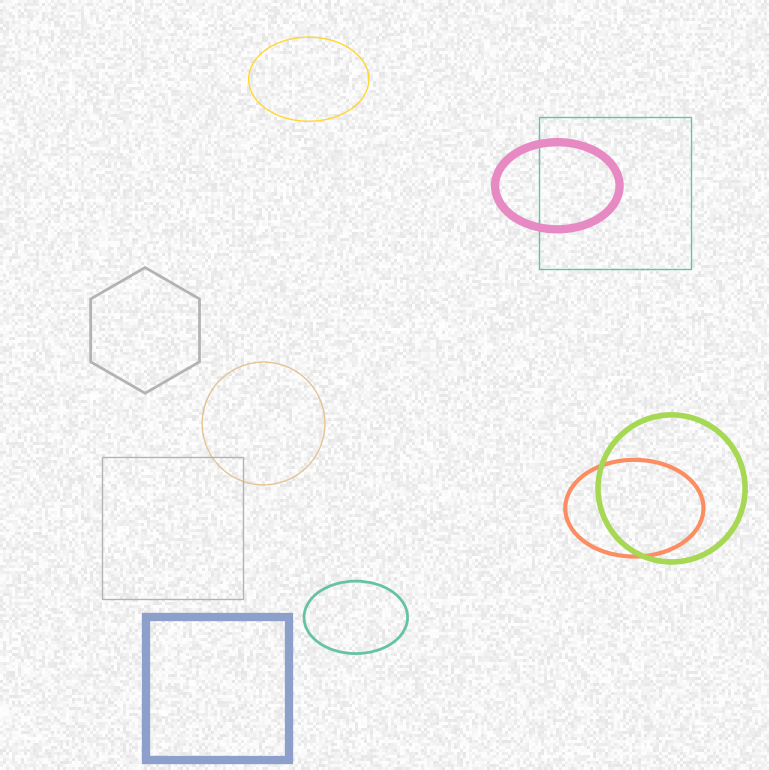[{"shape": "square", "thickness": 0.5, "radius": 0.49, "center": [0.799, 0.75]}, {"shape": "oval", "thickness": 1, "radius": 0.34, "center": [0.462, 0.198]}, {"shape": "oval", "thickness": 1.5, "radius": 0.45, "center": [0.824, 0.34]}, {"shape": "square", "thickness": 3, "radius": 0.46, "center": [0.282, 0.106]}, {"shape": "oval", "thickness": 3, "radius": 0.4, "center": [0.724, 0.759]}, {"shape": "circle", "thickness": 2, "radius": 0.48, "center": [0.872, 0.366]}, {"shape": "oval", "thickness": 0.5, "radius": 0.39, "center": [0.401, 0.897]}, {"shape": "circle", "thickness": 0.5, "radius": 0.4, "center": [0.342, 0.45]}, {"shape": "square", "thickness": 0.5, "radius": 0.46, "center": [0.224, 0.314]}, {"shape": "hexagon", "thickness": 1, "radius": 0.41, "center": [0.188, 0.571]}]